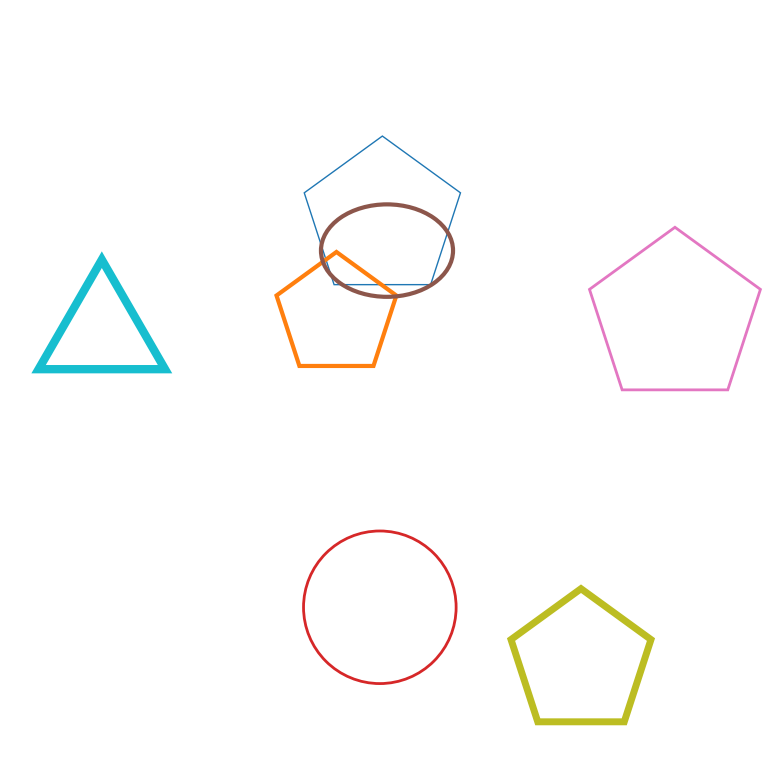[{"shape": "pentagon", "thickness": 0.5, "radius": 0.53, "center": [0.497, 0.717]}, {"shape": "pentagon", "thickness": 1.5, "radius": 0.41, "center": [0.437, 0.591]}, {"shape": "circle", "thickness": 1, "radius": 0.5, "center": [0.493, 0.211]}, {"shape": "oval", "thickness": 1.5, "radius": 0.43, "center": [0.503, 0.675]}, {"shape": "pentagon", "thickness": 1, "radius": 0.58, "center": [0.877, 0.588]}, {"shape": "pentagon", "thickness": 2.5, "radius": 0.48, "center": [0.755, 0.14]}, {"shape": "triangle", "thickness": 3, "radius": 0.47, "center": [0.132, 0.568]}]